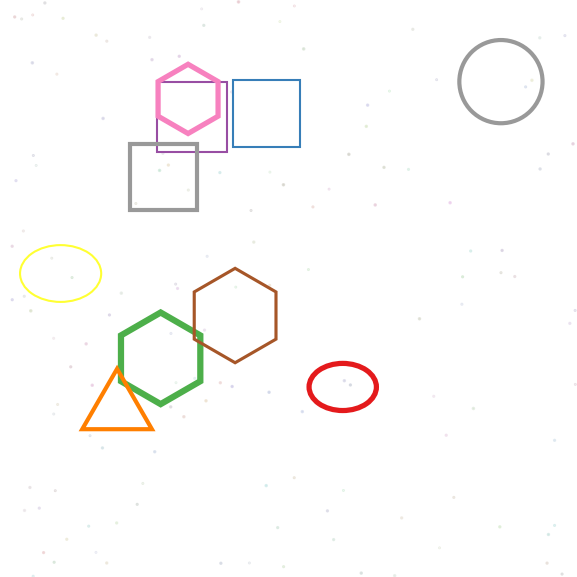[{"shape": "oval", "thickness": 2.5, "radius": 0.29, "center": [0.593, 0.329]}, {"shape": "square", "thickness": 1, "radius": 0.29, "center": [0.461, 0.803]}, {"shape": "hexagon", "thickness": 3, "radius": 0.4, "center": [0.278, 0.379]}, {"shape": "square", "thickness": 1, "radius": 0.3, "center": [0.332, 0.796]}, {"shape": "triangle", "thickness": 2, "radius": 0.35, "center": [0.203, 0.291]}, {"shape": "oval", "thickness": 1, "radius": 0.35, "center": [0.105, 0.526]}, {"shape": "hexagon", "thickness": 1.5, "radius": 0.41, "center": [0.407, 0.453]}, {"shape": "hexagon", "thickness": 2.5, "radius": 0.3, "center": [0.326, 0.828]}, {"shape": "circle", "thickness": 2, "radius": 0.36, "center": [0.867, 0.858]}, {"shape": "square", "thickness": 2, "radius": 0.29, "center": [0.283, 0.692]}]